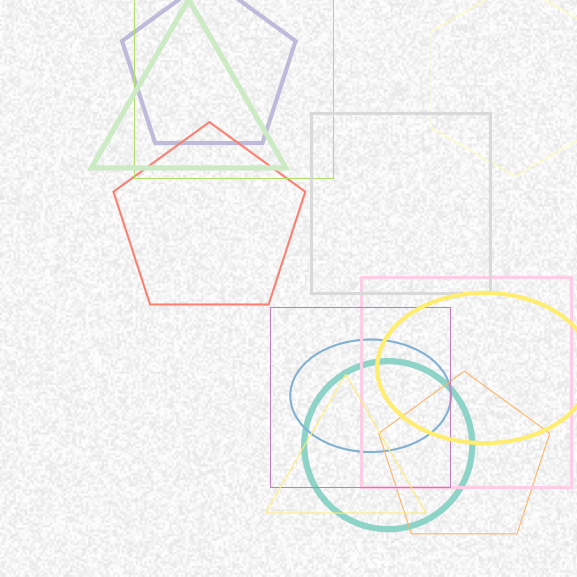[{"shape": "circle", "thickness": 3, "radius": 0.73, "center": [0.672, 0.228]}, {"shape": "hexagon", "thickness": 0.5, "radius": 0.84, "center": [0.892, 0.861]}, {"shape": "pentagon", "thickness": 2, "radius": 0.79, "center": [0.362, 0.879]}, {"shape": "pentagon", "thickness": 1, "radius": 0.87, "center": [0.363, 0.613]}, {"shape": "oval", "thickness": 1, "radius": 0.7, "center": [0.642, 0.314]}, {"shape": "pentagon", "thickness": 0.5, "radius": 0.78, "center": [0.804, 0.201]}, {"shape": "square", "thickness": 0.5, "radius": 0.86, "center": [0.404, 0.862]}, {"shape": "square", "thickness": 1.5, "radius": 0.91, "center": [0.807, 0.338]}, {"shape": "square", "thickness": 1.5, "radius": 0.78, "center": [0.694, 0.648]}, {"shape": "square", "thickness": 0.5, "radius": 0.78, "center": [0.623, 0.312]}, {"shape": "triangle", "thickness": 2.5, "radius": 0.97, "center": [0.327, 0.806]}, {"shape": "triangle", "thickness": 0.5, "radius": 0.8, "center": [0.599, 0.191]}, {"shape": "oval", "thickness": 2, "radius": 0.93, "center": [0.839, 0.362]}]